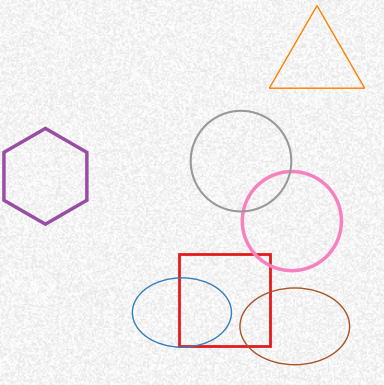[{"shape": "square", "thickness": 2, "radius": 0.59, "center": [0.582, 0.22]}, {"shape": "oval", "thickness": 1, "radius": 0.64, "center": [0.473, 0.188]}, {"shape": "hexagon", "thickness": 2.5, "radius": 0.62, "center": [0.118, 0.542]}, {"shape": "triangle", "thickness": 1, "radius": 0.72, "center": [0.823, 0.842]}, {"shape": "oval", "thickness": 1, "radius": 0.71, "center": [0.766, 0.152]}, {"shape": "circle", "thickness": 2.5, "radius": 0.64, "center": [0.758, 0.426]}, {"shape": "circle", "thickness": 1.5, "radius": 0.65, "center": [0.626, 0.582]}]